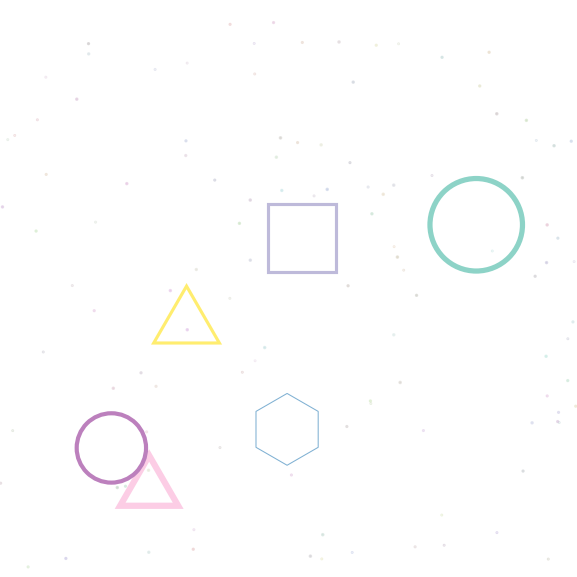[{"shape": "circle", "thickness": 2.5, "radius": 0.4, "center": [0.825, 0.61]}, {"shape": "square", "thickness": 1.5, "radius": 0.29, "center": [0.523, 0.586]}, {"shape": "hexagon", "thickness": 0.5, "radius": 0.31, "center": [0.497, 0.256]}, {"shape": "triangle", "thickness": 3, "radius": 0.29, "center": [0.258, 0.152]}, {"shape": "circle", "thickness": 2, "radius": 0.3, "center": [0.193, 0.223]}, {"shape": "triangle", "thickness": 1.5, "radius": 0.33, "center": [0.323, 0.438]}]